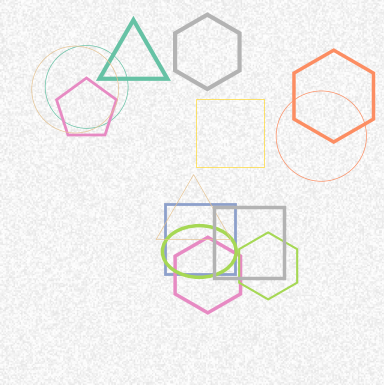[{"shape": "circle", "thickness": 0.5, "radius": 0.54, "center": [0.225, 0.774]}, {"shape": "triangle", "thickness": 3, "radius": 0.51, "center": [0.347, 0.846]}, {"shape": "hexagon", "thickness": 2.5, "radius": 0.6, "center": [0.867, 0.75]}, {"shape": "circle", "thickness": 0.5, "radius": 0.59, "center": [0.835, 0.646]}, {"shape": "square", "thickness": 2, "radius": 0.45, "center": [0.519, 0.38]}, {"shape": "pentagon", "thickness": 2, "radius": 0.41, "center": [0.225, 0.716]}, {"shape": "hexagon", "thickness": 2.5, "radius": 0.49, "center": [0.54, 0.286]}, {"shape": "hexagon", "thickness": 1.5, "radius": 0.43, "center": [0.697, 0.309]}, {"shape": "oval", "thickness": 2.5, "radius": 0.48, "center": [0.518, 0.347]}, {"shape": "square", "thickness": 0.5, "radius": 0.44, "center": [0.597, 0.655]}, {"shape": "circle", "thickness": 0.5, "radius": 0.56, "center": [0.195, 0.767]}, {"shape": "triangle", "thickness": 0.5, "radius": 0.56, "center": [0.503, 0.434]}, {"shape": "hexagon", "thickness": 3, "radius": 0.48, "center": [0.539, 0.865]}, {"shape": "square", "thickness": 2.5, "radius": 0.46, "center": [0.646, 0.37]}]